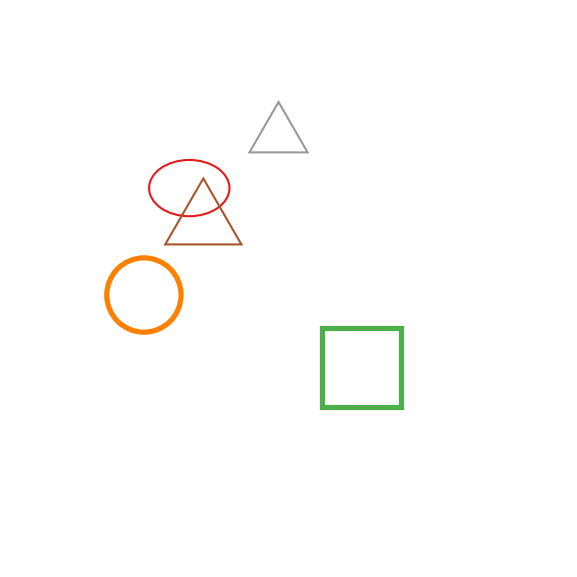[{"shape": "oval", "thickness": 1, "radius": 0.35, "center": [0.328, 0.673]}, {"shape": "square", "thickness": 2.5, "radius": 0.34, "center": [0.626, 0.363]}, {"shape": "circle", "thickness": 2.5, "radius": 0.32, "center": [0.249, 0.488]}, {"shape": "triangle", "thickness": 1, "radius": 0.38, "center": [0.352, 0.614]}, {"shape": "triangle", "thickness": 1, "radius": 0.29, "center": [0.482, 0.764]}]